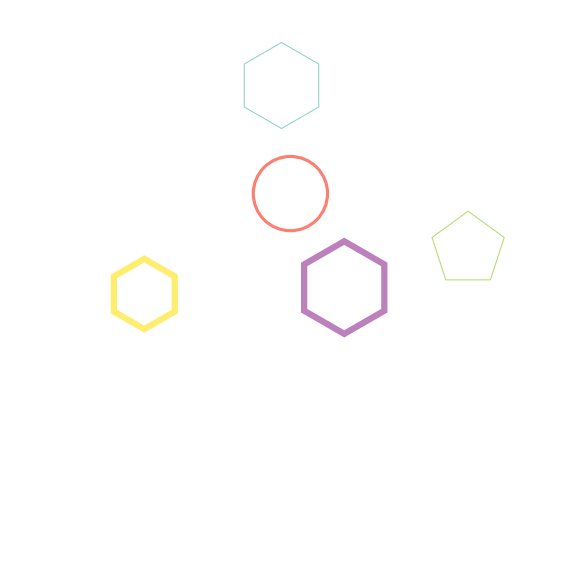[{"shape": "hexagon", "thickness": 0.5, "radius": 0.37, "center": [0.487, 0.851]}, {"shape": "circle", "thickness": 1.5, "radius": 0.32, "center": [0.503, 0.664]}, {"shape": "pentagon", "thickness": 0.5, "radius": 0.33, "center": [0.811, 0.568]}, {"shape": "hexagon", "thickness": 3, "radius": 0.4, "center": [0.596, 0.501]}, {"shape": "hexagon", "thickness": 3, "radius": 0.3, "center": [0.25, 0.49]}]